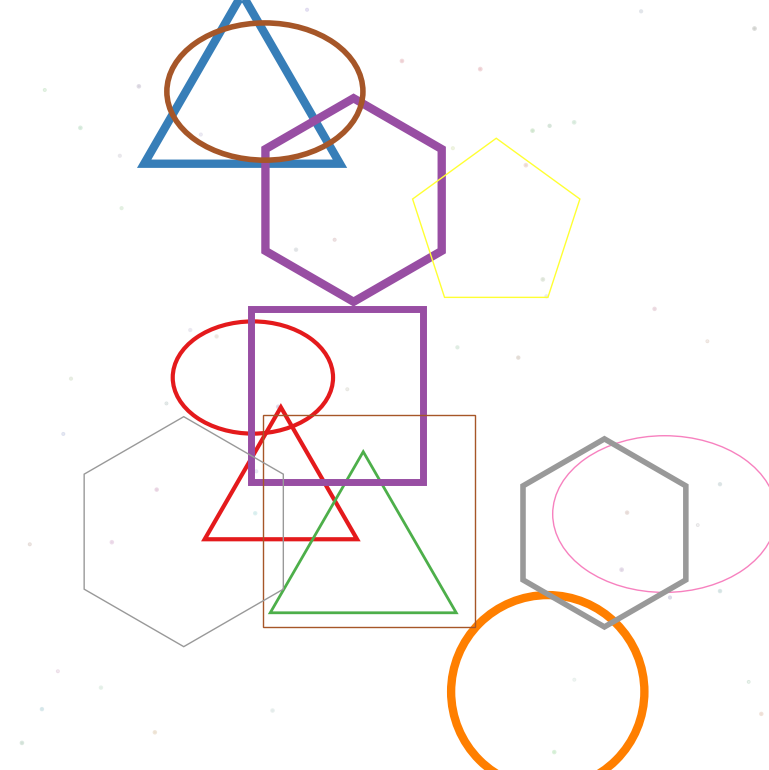[{"shape": "oval", "thickness": 1.5, "radius": 0.52, "center": [0.328, 0.51]}, {"shape": "triangle", "thickness": 1.5, "radius": 0.57, "center": [0.365, 0.357]}, {"shape": "triangle", "thickness": 3, "radius": 0.73, "center": [0.314, 0.861]}, {"shape": "triangle", "thickness": 1, "radius": 0.7, "center": [0.472, 0.274]}, {"shape": "square", "thickness": 2.5, "radius": 0.56, "center": [0.438, 0.487]}, {"shape": "hexagon", "thickness": 3, "radius": 0.66, "center": [0.459, 0.74]}, {"shape": "circle", "thickness": 3, "radius": 0.63, "center": [0.711, 0.102]}, {"shape": "pentagon", "thickness": 0.5, "radius": 0.57, "center": [0.644, 0.706]}, {"shape": "oval", "thickness": 2, "radius": 0.64, "center": [0.344, 0.881]}, {"shape": "square", "thickness": 0.5, "radius": 0.69, "center": [0.479, 0.323]}, {"shape": "oval", "thickness": 0.5, "radius": 0.73, "center": [0.863, 0.332]}, {"shape": "hexagon", "thickness": 2, "radius": 0.61, "center": [0.785, 0.308]}, {"shape": "hexagon", "thickness": 0.5, "radius": 0.75, "center": [0.239, 0.31]}]